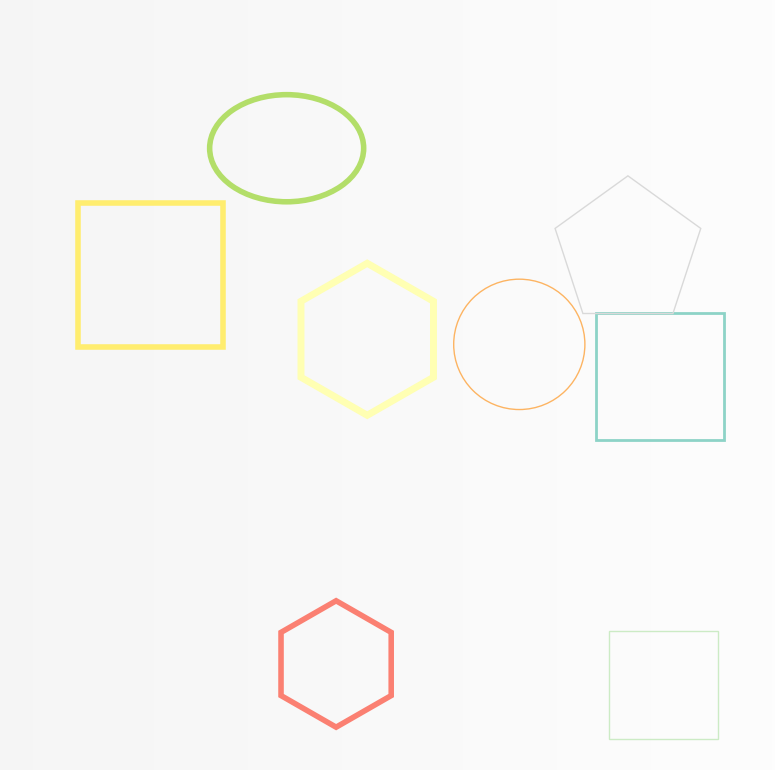[{"shape": "square", "thickness": 1, "radius": 0.41, "center": [0.852, 0.511]}, {"shape": "hexagon", "thickness": 2.5, "radius": 0.49, "center": [0.474, 0.559]}, {"shape": "hexagon", "thickness": 2, "radius": 0.41, "center": [0.434, 0.138]}, {"shape": "circle", "thickness": 0.5, "radius": 0.42, "center": [0.67, 0.553]}, {"shape": "oval", "thickness": 2, "radius": 0.5, "center": [0.37, 0.808]}, {"shape": "pentagon", "thickness": 0.5, "radius": 0.49, "center": [0.81, 0.673]}, {"shape": "square", "thickness": 0.5, "radius": 0.35, "center": [0.856, 0.11]}, {"shape": "square", "thickness": 2, "radius": 0.47, "center": [0.194, 0.643]}]